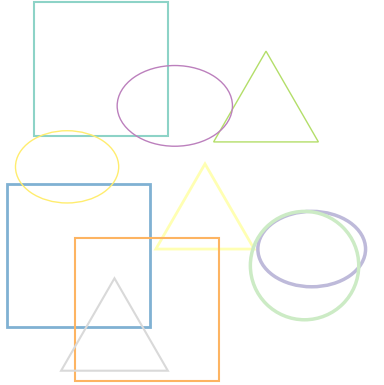[{"shape": "square", "thickness": 1.5, "radius": 0.87, "center": [0.262, 0.821]}, {"shape": "triangle", "thickness": 2, "radius": 0.74, "center": [0.532, 0.427]}, {"shape": "oval", "thickness": 2.5, "radius": 0.7, "center": [0.81, 0.353]}, {"shape": "square", "thickness": 2, "radius": 0.93, "center": [0.205, 0.336]}, {"shape": "square", "thickness": 1.5, "radius": 0.93, "center": [0.382, 0.195]}, {"shape": "triangle", "thickness": 1, "radius": 0.79, "center": [0.691, 0.71]}, {"shape": "triangle", "thickness": 1.5, "radius": 0.8, "center": [0.297, 0.117]}, {"shape": "oval", "thickness": 1, "radius": 0.75, "center": [0.454, 0.725]}, {"shape": "circle", "thickness": 2.5, "radius": 0.7, "center": [0.791, 0.31]}, {"shape": "oval", "thickness": 1, "radius": 0.67, "center": [0.174, 0.567]}]